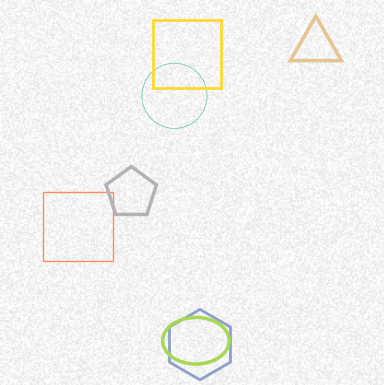[{"shape": "circle", "thickness": 0.5, "radius": 0.42, "center": [0.453, 0.751]}, {"shape": "square", "thickness": 1, "radius": 0.45, "center": [0.203, 0.412]}, {"shape": "hexagon", "thickness": 2, "radius": 0.46, "center": [0.519, 0.105]}, {"shape": "oval", "thickness": 2.5, "radius": 0.43, "center": [0.509, 0.115]}, {"shape": "square", "thickness": 2, "radius": 0.44, "center": [0.486, 0.859]}, {"shape": "triangle", "thickness": 2.5, "radius": 0.38, "center": [0.82, 0.881]}, {"shape": "pentagon", "thickness": 2.5, "radius": 0.34, "center": [0.341, 0.499]}]